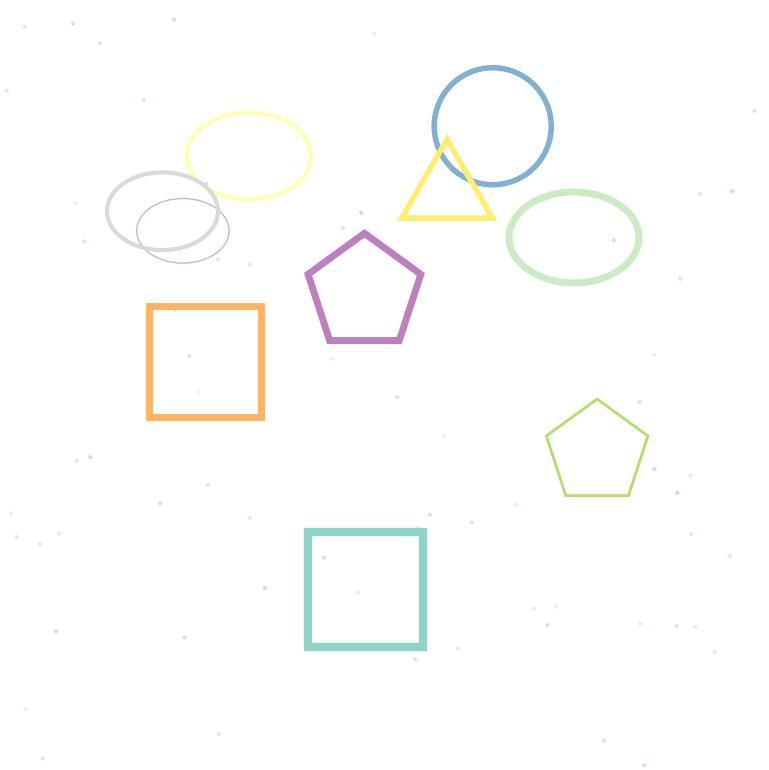[{"shape": "square", "thickness": 3, "radius": 0.37, "center": [0.475, 0.234]}, {"shape": "oval", "thickness": 1.5, "radius": 0.4, "center": [0.323, 0.797]}, {"shape": "oval", "thickness": 0.5, "radius": 0.3, "center": [0.238, 0.7]}, {"shape": "circle", "thickness": 2, "radius": 0.38, "center": [0.64, 0.836]}, {"shape": "square", "thickness": 2.5, "radius": 0.36, "center": [0.266, 0.531]}, {"shape": "pentagon", "thickness": 1, "radius": 0.35, "center": [0.775, 0.412]}, {"shape": "oval", "thickness": 1.5, "radius": 0.36, "center": [0.211, 0.726]}, {"shape": "pentagon", "thickness": 2.5, "radius": 0.38, "center": [0.473, 0.62]}, {"shape": "oval", "thickness": 2.5, "radius": 0.42, "center": [0.745, 0.692]}, {"shape": "triangle", "thickness": 2, "radius": 0.34, "center": [0.581, 0.751]}]